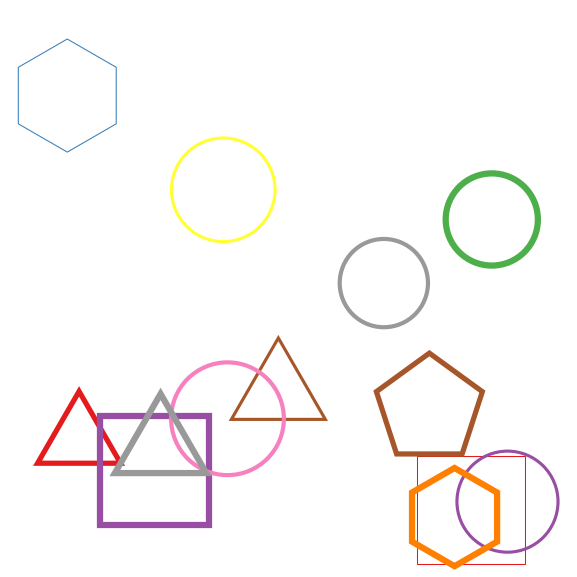[{"shape": "triangle", "thickness": 2.5, "radius": 0.41, "center": [0.137, 0.238]}, {"shape": "square", "thickness": 0.5, "radius": 0.47, "center": [0.815, 0.116]}, {"shape": "hexagon", "thickness": 0.5, "radius": 0.49, "center": [0.116, 0.834]}, {"shape": "circle", "thickness": 3, "radius": 0.4, "center": [0.852, 0.619]}, {"shape": "circle", "thickness": 1.5, "radius": 0.44, "center": [0.879, 0.13]}, {"shape": "square", "thickness": 3, "radius": 0.47, "center": [0.268, 0.185]}, {"shape": "hexagon", "thickness": 3, "radius": 0.43, "center": [0.787, 0.104]}, {"shape": "circle", "thickness": 1.5, "radius": 0.45, "center": [0.387, 0.67]}, {"shape": "triangle", "thickness": 1.5, "radius": 0.47, "center": [0.482, 0.32]}, {"shape": "pentagon", "thickness": 2.5, "radius": 0.48, "center": [0.743, 0.291]}, {"shape": "circle", "thickness": 2, "radius": 0.49, "center": [0.394, 0.274]}, {"shape": "triangle", "thickness": 3, "radius": 0.46, "center": [0.278, 0.226]}, {"shape": "circle", "thickness": 2, "radius": 0.38, "center": [0.665, 0.509]}]